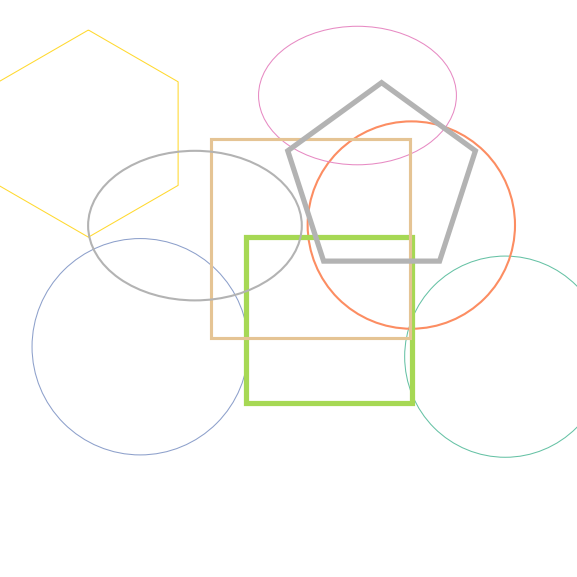[{"shape": "circle", "thickness": 0.5, "radius": 0.87, "center": [0.875, 0.382]}, {"shape": "circle", "thickness": 1, "radius": 0.9, "center": [0.712, 0.609]}, {"shape": "circle", "thickness": 0.5, "radius": 0.94, "center": [0.243, 0.399]}, {"shape": "oval", "thickness": 0.5, "radius": 0.86, "center": [0.619, 0.834]}, {"shape": "square", "thickness": 2.5, "radius": 0.72, "center": [0.57, 0.445]}, {"shape": "hexagon", "thickness": 0.5, "radius": 0.9, "center": [0.153, 0.768]}, {"shape": "square", "thickness": 1.5, "radius": 0.86, "center": [0.538, 0.586]}, {"shape": "oval", "thickness": 1, "radius": 0.93, "center": [0.338, 0.608]}, {"shape": "pentagon", "thickness": 2.5, "radius": 0.85, "center": [0.661, 0.685]}]